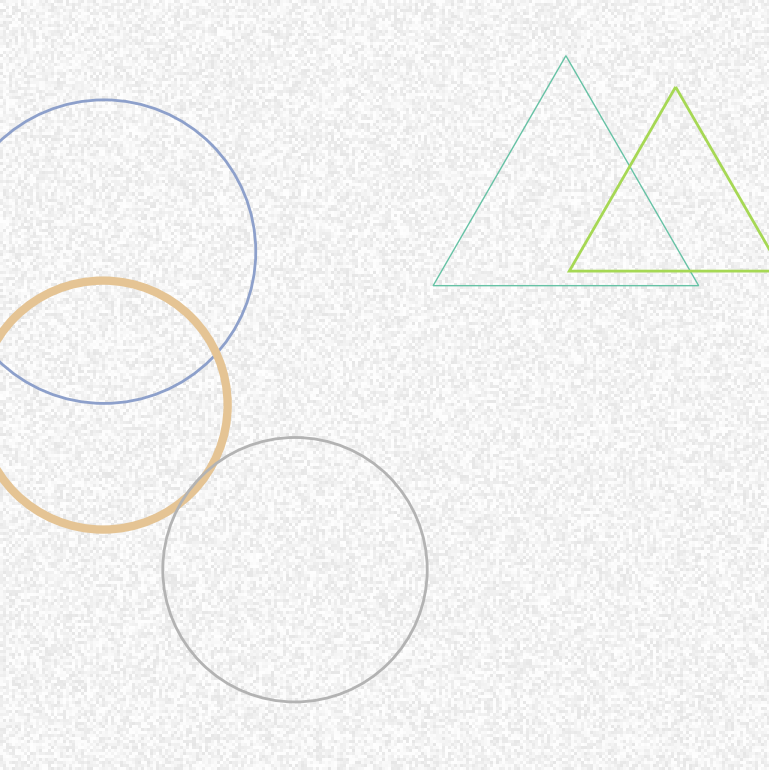[{"shape": "triangle", "thickness": 0.5, "radius": 1.0, "center": [0.735, 0.729]}, {"shape": "circle", "thickness": 1, "radius": 0.99, "center": [0.135, 0.673]}, {"shape": "triangle", "thickness": 1, "radius": 0.8, "center": [0.877, 0.728]}, {"shape": "circle", "thickness": 3, "radius": 0.81, "center": [0.134, 0.474]}, {"shape": "circle", "thickness": 1, "radius": 0.86, "center": [0.383, 0.26]}]